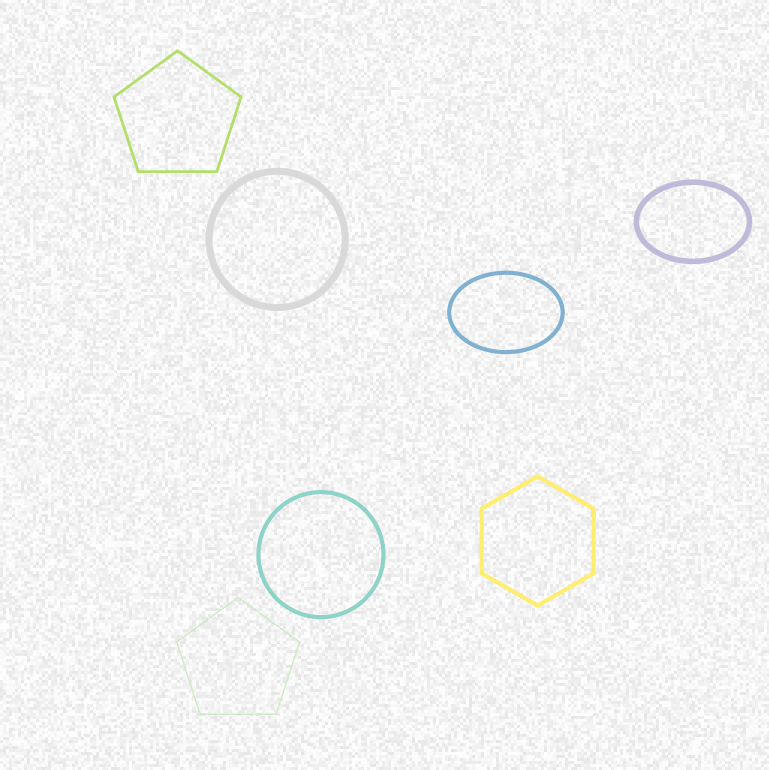[{"shape": "circle", "thickness": 1.5, "radius": 0.41, "center": [0.417, 0.28]}, {"shape": "oval", "thickness": 2, "radius": 0.37, "center": [0.9, 0.712]}, {"shape": "oval", "thickness": 1.5, "radius": 0.37, "center": [0.657, 0.594]}, {"shape": "pentagon", "thickness": 1, "radius": 0.43, "center": [0.231, 0.847]}, {"shape": "circle", "thickness": 2.5, "radius": 0.44, "center": [0.36, 0.689]}, {"shape": "pentagon", "thickness": 0.5, "radius": 0.42, "center": [0.309, 0.14]}, {"shape": "hexagon", "thickness": 1.5, "radius": 0.42, "center": [0.698, 0.297]}]